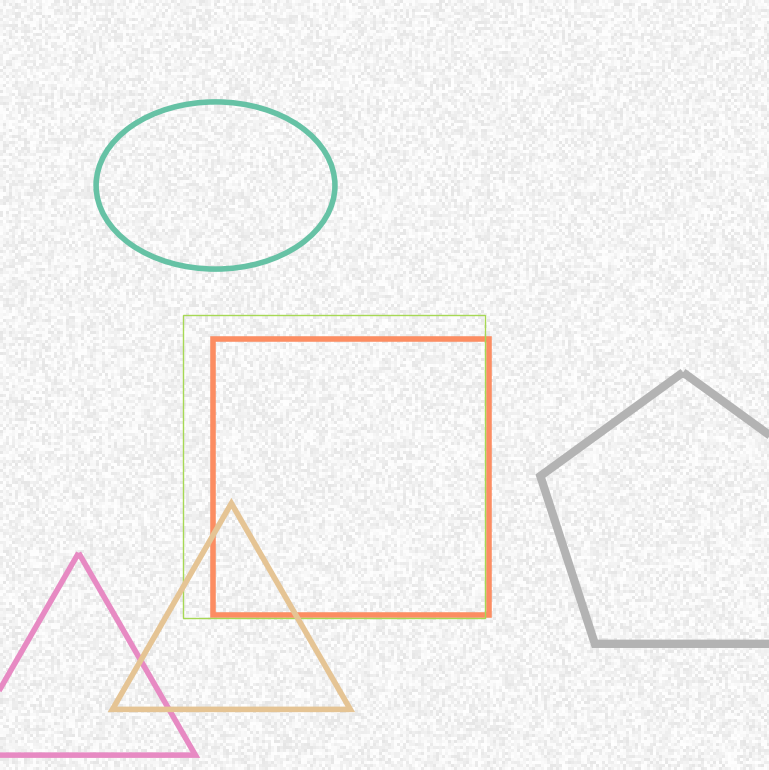[{"shape": "oval", "thickness": 2, "radius": 0.78, "center": [0.28, 0.759]}, {"shape": "square", "thickness": 2, "radius": 0.9, "center": [0.455, 0.38]}, {"shape": "triangle", "thickness": 2, "radius": 0.88, "center": [0.102, 0.107]}, {"shape": "square", "thickness": 0.5, "radius": 0.98, "center": [0.434, 0.394]}, {"shape": "triangle", "thickness": 2, "radius": 0.89, "center": [0.301, 0.168]}, {"shape": "pentagon", "thickness": 3, "radius": 0.97, "center": [0.887, 0.322]}]